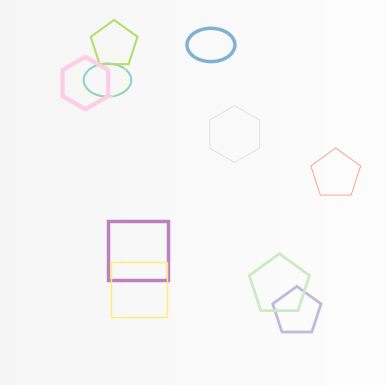[{"shape": "oval", "thickness": 1.5, "radius": 0.31, "center": [0.277, 0.792]}, {"shape": "hexagon", "thickness": 0.5, "radius": 0.36, "center": [0.262, 0.805]}, {"shape": "pentagon", "thickness": 2, "radius": 0.33, "center": [0.766, 0.191]}, {"shape": "pentagon", "thickness": 0.5, "radius": 0.34, "center": [0.866, 0.548]}, {"shape": "oval", "thickness": 2.5, "radius": 0.31, "center": [0.544, 0.883]}, {"shape": "pentagon", "thickness": 1.5, "radius": 0.32, "center": [0.294, 0.885]}, {"shape": "hexagon", "thickness": 3, "radius": 0.34, "center": [0.22, 0.784]}, {"shape": "hexagon", "thickness": 0.5, "radius": 0.37, "center": [0.605, 0.652]}, {"shape": "square", "thickness": 2.5, "radius": 0.39, "center": [0.357, 0.349]}, {"shape": "pentagon", "thickness": 2, "radius": 0.41, "center": [0.721, 0.259]}, {"shape": "square", "thickness": 1, "radius": 0.36, "center": [0.359, 0.248]}]